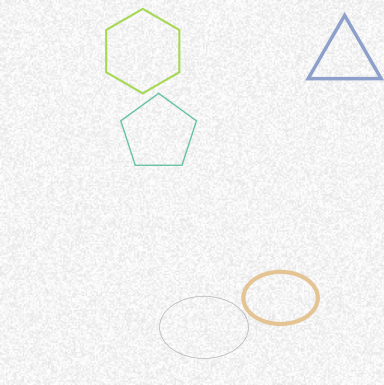[{"shape": "pentagon", "thickness": 1, "radius": 0.52, "center": [0.412, 0.654]}, {"shape": "triangle", "thickness": 2.5, "radius": 0.55, "center": [0.895, 0.851]}, {"shape": "hexagon", "thickness": 1.5, "radius": 0.55, "center": [0.371, 0.867]}, {"shape": "oval", "thickness": 3, "radius": 0.48, "center": [0.729, 0.226]}, {"shape": "oval", "thickness": 0.5, "radius": 0.58, "center": [0.53, 0.15]}]